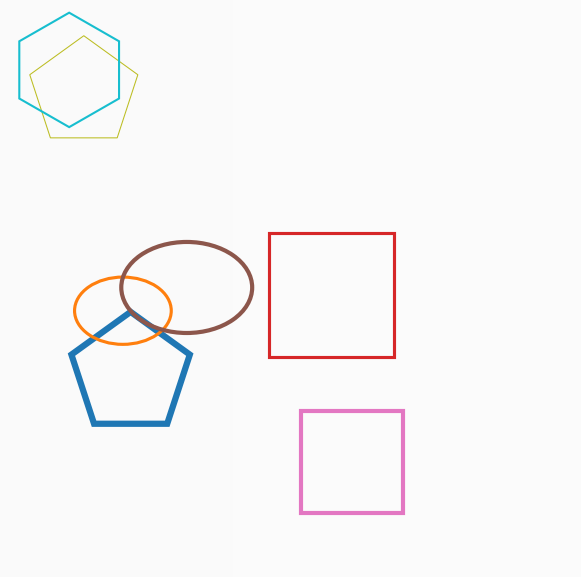[{"shape": "pentagon", "thickness": 3, "radius": 0.54, "center": [0.225, 0.352]}, {"shape": "oval", "thickness": 1.5, "radius": 0.42, "center": [0.211, 0.461]}, {"shape": "square", "thickness": 1.5, "radius": 0.54, "center": [0.571, 0.488]}, {"shape": "oval", "thickness": 2, "radius": 0.56, "center": [0.321, 0.501]}, {"shape": "square", "thickness": 2, "radius": 0.44, "center": [0.605, 0.199]}, {"shape": "pentagon", "thickness": 0.5, "radius": 0.49, "center": [0.144, 0.84]}, {"shape": "hexagon", "thickness": 1, "radius": 0.5, "center": [0.119, 0.878]}]